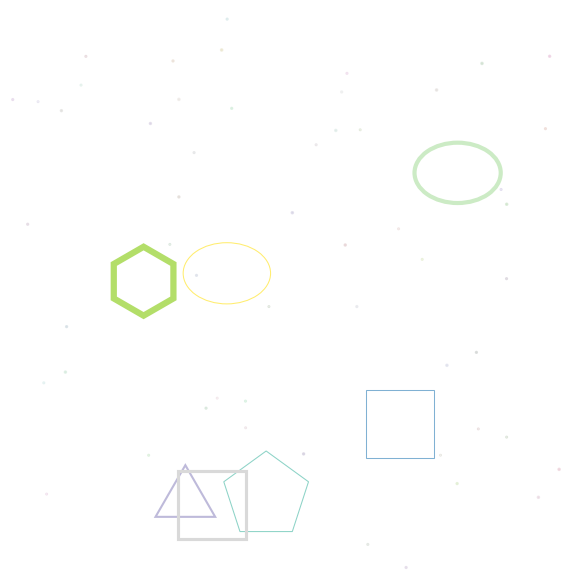[{"shape": "pentagon", "thickness": 0.5, "radius": 0.39, "center": [0.461, 0.141]}, {"shape": "triangle", "thickness": 1, "radius": 0.3, "center": [0.321, 0.134]}, {"shape": "square", "thickness": 0.5, "radius": 0.3, "center": [0.692, 0.264]}, {"shape": "hexagon", "thickness": 3, "radius": 0.3, "center": [0.249, 0.512]}, {"shape": "square", "thickness": 1.5, "radius": 0.29, "center": [0.367, 0.124]}, {"shape": "oval", "thickness": 2, "radius": 0.37, "center": [0.792, 0.7]}, {"shape": "oval", "thickness": 0.5, "radius": 0.38, "center": [0.393, 0.526]}]